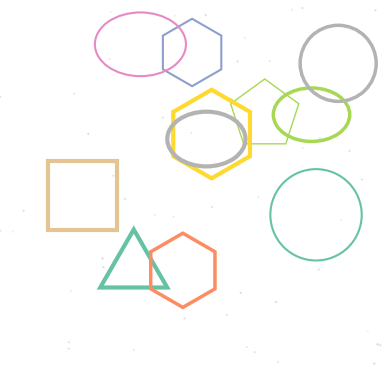[{"shape": "triangle", "thickness": 3, "radius": 0.5, "center": [0.347, 0.303]}, {"shape": "circle", "thickness": 1.5, "radius": 0.59, "center": [0.821, 0.442]}, {"shape": "hexagon", "thickness": 2.5, "radius": 0.48, "center": [0.475, 0.298]}, {"shape": "hexagon", "thickness": 1.5, "radius": 0.44, "center": [0.499, 0.864]}, {"shape": "oval", "thickness": 1.5, "radius": 0.59, "center": [0.365, 0.885]}, {"shape": "pentagon", "thickness": 1, "radius": 0.47, "center": [0.688, 0.702]}, {"shape": "oval", "thickness": 2.5, "radius": 0.5, "center": [0.809, 0.702]}, {"shape": "hexagon", "thickness": 3, "radius": 0.58, "center": [0.55, 0.652]}, {"shape": "square", "thickness": 3, "radius": 0.45, "center": [0.213, 0.493]}, {"shape": "oval", "thickness": 3, "radius": 0.51, "center": [0.536, 0.639]}, {"shape": "circle", "thickness": 2.5, "radius": 0.49, "center": [0.878, 0.835]}]